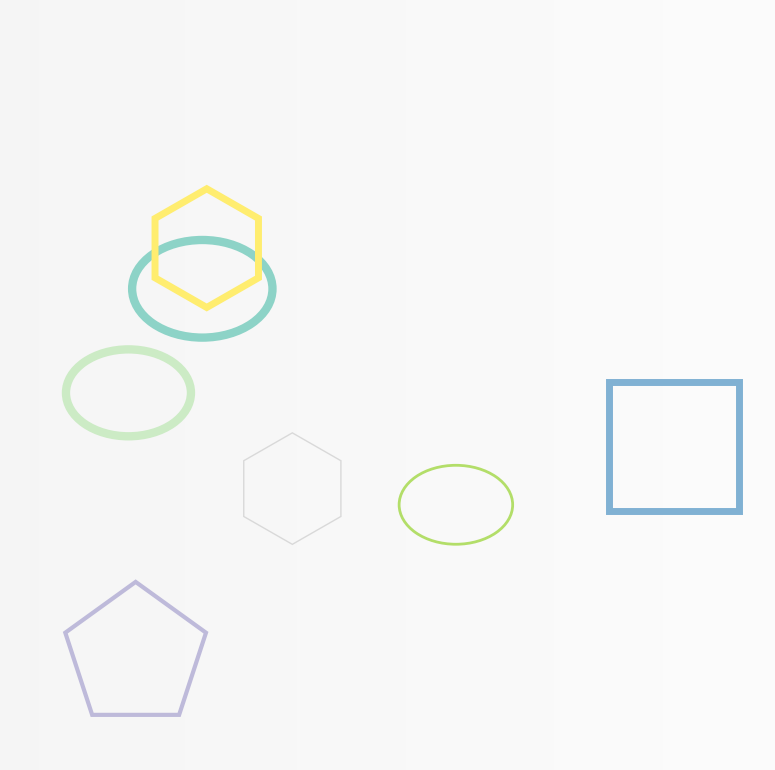[{"shape": "oval", "thickness": 3, "radius": 0.45, "center": [0.261, 0.625]}, {"shape": "pentagon", "thickness": 1.5, "radius": 0.48, "center": [0.175, 0.149]}, {"shape": "square", "thickness": 2.5, "radius": 0.42, "center": [0.87, 0.42]}, {"shape": "oval", "thickness": 1, "radius": 0.37, "center": [0.588, 0.344]}, {"shape": "hexagon", "thickness": 0.5, "radius": 0.36, "center": [0.377, 0.365]}, {"shape": "oval", "thickness": 3, "radius": 0.4, "center": [0.166, 0.49]}, {"shape": "hexagon", "thickness": 2.5, "radius": 0.39, "center": [0.267, 0.678]}]